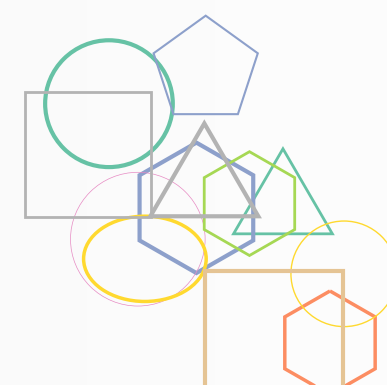[{"shape": "circle", "thickness": 3, "radius": 0.82, "center": [0.281, 0.731]}, {"shape": "triangle", "thickness": 2, "radius": 0.74, "center": [0.73, 0.466]}, {"shape": "hexagon", "thickness": 2.5, "radius": 0.67, "center": [0.852, 0.11]}, {"shape": "hexagon", "thickness": 3, "radius": 0.85, "center": [0.507, 0.46]}, {"shape": "pentagon", "thickness": 1.5, "radius": 0.71, "center": [0.531, 0.818]}, {"shape": "circle", "thickness": 0.5, "radius": 0.87, "center": [0.356, 0.379]}, {"shape": "hexagon", "thickness": 2, "radius": 0.67, "center": [0.644, 0.471]}, {"shape": "circle", "thickness": 1, "radius": 0.69, "center": [0.888, 0.289]}, {"shape": "oval", "thickness": 2.5, "radius": 0.79, "center": [0.374, 0.328]}, {"shape": "square", "thickness": 3, "radius": 0.9, "center": [0.707, 0.118]}, {"shape": "triangle", "thickness": 3, "radius": 0.8, "center": [0.527, 0.519]}, {"shape": "square", "thickness": 2, "radius": 0.81, "center": [0.227, 0.599]}]